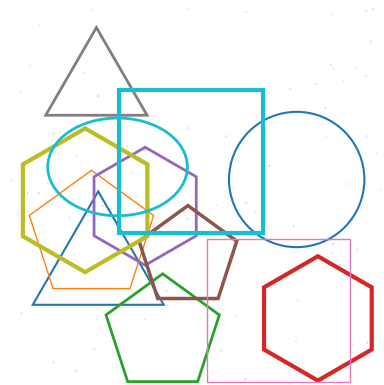[{"shape": "triangle", "thickness": 1.5, "radius": 0.98, "center": [0.255, 0.306]}, {"shape": "circle", "thickness": 1.5, "radius": 0.88, "center": [0.771, 0.534]}, {"shape": "pentagon", "thickness": 1, "radius": 0.85, "center": [0.238, 0.388]}, {"shape": "pentagon", "thickness": 2, "radius": 0.77, "center": [0.423, 0.134]}, {"shape": "hexagon", "thickness": 3, "radius": 0.81, "center": [0.826, 0.173]}, {"shape": "hexagon", "thickness": 2, "radius": 0.77, "center": [0.377, 0.464]}, {"shape": "pentagon", "thickness": 2.5, "radius": 0.67, "center": [0.488, 0.333]}, {"shape": "square", "thickness": 1, "radius": 0.93, "center": [0.723, 0.194]}, {"shape": "triangle", "thickness": 2, "radius": 0.76, "center": [0.25, 0.777]}, {"shape": "hexagon", "thickness": 3, "radius": 0.93, "center": [0.221, 0.48]}, {"shape": "square", "thickness": 3, "radius": 0.93, "center": [0.496, 0.581]}, {"shape": "oval", "thickness": 2, "radius": 0.91, "center": [0.305, 0.566]}]